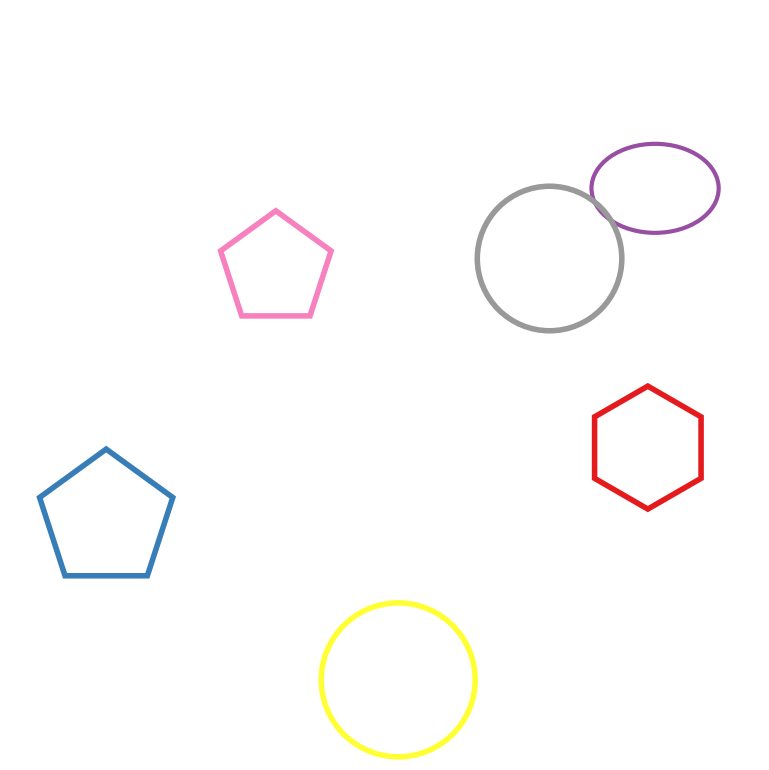[{"shape": "hexagon", "thickness": 2, "radius": 0.4, "center": [0.841, 0.419]}, {"shape": "pentagon", "thickness": 2, "radius": 0.45, "center": [0.138, 0.326]}, {"shape": "oval", "thickness": 1.5, "radius": 0.41, "center": [0.851, 0.755]}, {"shape": "circle", "thickness": 2, "radius": 0.5, "center": [0.517, 0.117]}, {"shape": "pentagon", "thickness": 2, "radius": 0.38, "center": [0.358, 0.651]}, {"shape": "circle", "thickness": 2, "radius": 0.47, "center": [0.714, 0.664]}]